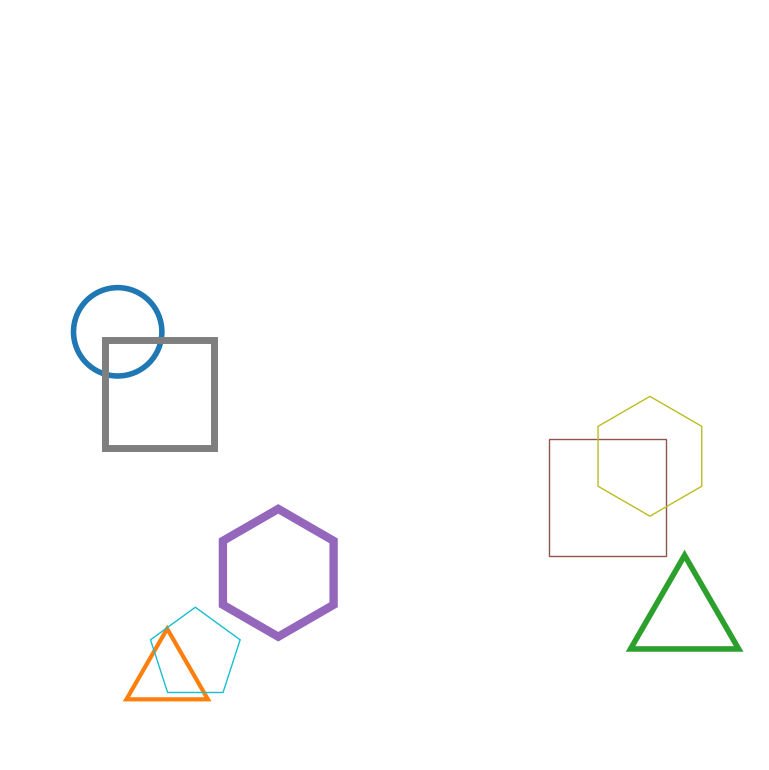[{"shape": "circle", "thickness": 2, "radius": 0.29, "center": [0.153, 0.569]}, {"shape": "triangle", "thickness": 1.5, "radius": 0.31, "center": [0.217, 0.122]}, {"shape": "triangle", "thickness": 2, "radius": 0.41, "center": [0.889, 0.198]}, {"shape": "hexagon", "thickness": 3, "radius": 0.42, "center": [0.361, 0.256]}, {"shape": "square", "thickness": 0.5, "radius": 0.38, "center": [0.789, 0.354]}, {"shape": "square", "thickness": 2.5, "radius": 0.35, "center": [0.207, 0.489]}, {"shape": "hexagon", "thickness": 0.5, "radius": 0.39, "center": [0.844, 0.407]}, {"shape": "pentagon", "thickness": 0.5, "radius": 0.31, "center": [0.254, 0.15]}]